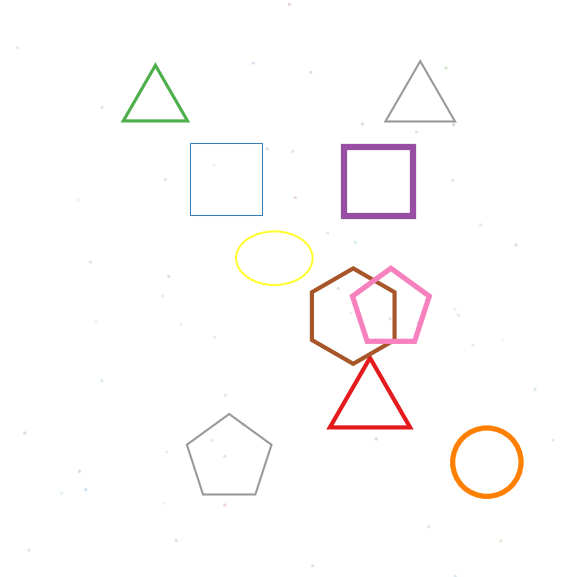[{"shape": "triangle", "thickness": 2, "radius": 0.4, "center": [0.641, 0.299]}, {"shape": "square", "thickness": 0.5, "radius": 0.31, "center": [0.391, 0.69]}, {"shape": "triangle", "thickness": 1.5, "radius": 0.32, "center": [0.269, 0.822]}, {"shape": "square", "thickness": 3, "radius": 0.3, "center": [0.655, 0.685]}, {"shape": "circle", "thickness": 2.5, "radius": 0.3, "center": [0.843, 0.199]}, {"shape": "oval", "thickness": 1, "radius": 0.33, "center": [0.475, 0.552]}, {"shape": "hexagon", "thickness": 2, "radius": 0.41, "center": [0.612, 0.452]}, {"shape": "pentagon", "thickness": 2.5, "radius": 0.35, "center": [0.677, 0.465]}, {"shape": "pentagon", "thickness": 1, "radius": 0.39, "center": [0.397, 0.205]}, {"shape": "triangle", "thickness": 1, "radius": 0.35, "center": [0.728, 0.824]}]